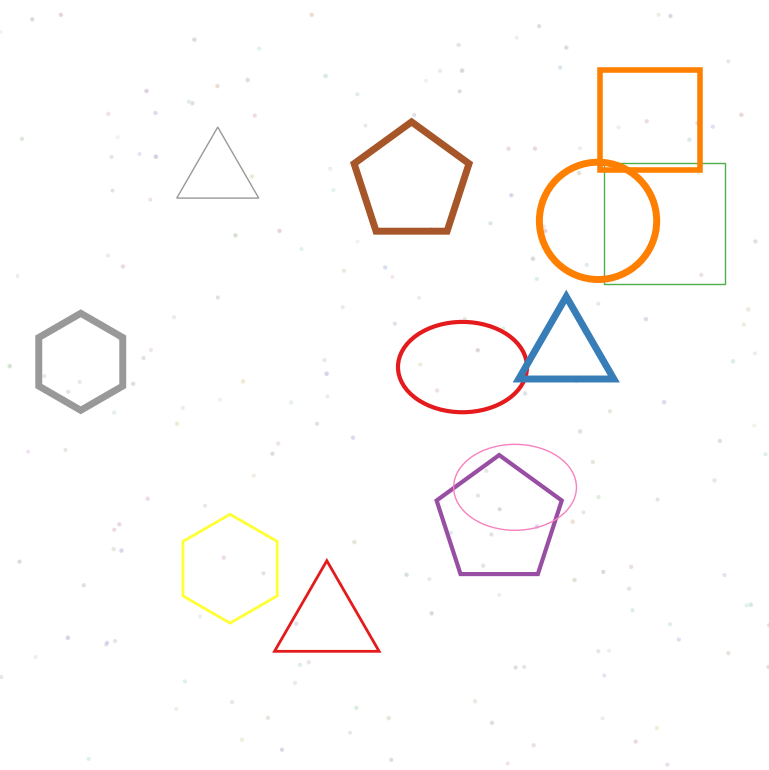[{"shape": "triangle", "thickness": 1, "radius": 0.39, "center": [0.424, 0.193]}, {"shape": "oval", "thickness": 1.5, "radius": 0.42, "center": [0.601, 0.523]}, {"shape": "triangle", "thickness": 2.5, "radius": 0.36, "center": [0.735, 0.543]}, {"shape": "square", "thickness": 0.5, "radius": 0.39, "center": [0.863, 0.71]}, {"shape": "pentagon", "thickness": 1.5, "radius": 0.43, "center": [0.648, 0.324]}, {"shape": "circle", "thickness": 2.5, "radius": 0.38, "center": [0.777, 0.713]}, {"shape": "square", "thickness": 2, "radius": 0.32, "center": [0.844, 0.844]}, {"shape": "hexagon", "thickness": 1, "radius": 0.35, "center": [0.299, 0.261]}, {"shape": "pentagon", "thickness": 2.5, "radius": 0.39, "center": [0.535, 0.763]}, {"shape": "oval", "thickness": 0.5, "radius": 0.4, "center": [0.669, 0.367]}, {"shape": "triangle", "thickness": 0.5, "radius": 0.31, "center": [0.283, 0.773]}, {"shape": "hexagon", "thickness": 2.5, "radius": 0.31, "center": [0.105, 0.53]}]